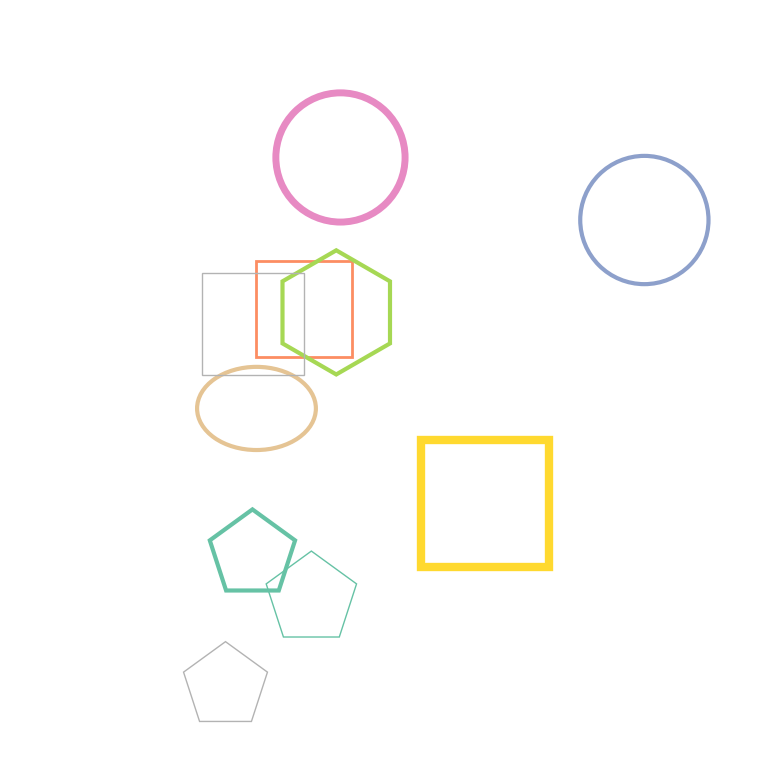[{"shape": "pentagon", "thickness": 1.5, "radius": 0.29, "center": [0.328, 0.28]}, {"shape": "pentagon", "thickness": 0.5, "radius": 0.31, "center": [0.404, 0.223]}, {"shape": "square", "thickness": 1, "radius": 0.31, "center": [0.395, 0.599]}, {"shape": "circle", "thickness": 1.5, "radius": 0.42, "center": [0.837, 0.714]}, {"shape": "circle", "thickness": 2.5, "radius": 0.42, "center": [0.442, 0.796]}, {"shape": "hexagon", "thickness": 1.5, "radius": 0.4, "center": [0.437, 0.594]}, {"shape": "square", "thickness": 3, "radius": 0.41, "center": [0.63, 0.346]}, {"shape": "oval", "thickness": 1.5, "radius": 0.39, "center": [0.333, 0.47]}, {"shape": "square", "thickness": 0.5, "radius": 0.33, "center": [0.328, 0.579]}, {"shape": "pentagon", "thickness": 0.5, "radius": 0.29, "center": [0.293, 0.109]}]